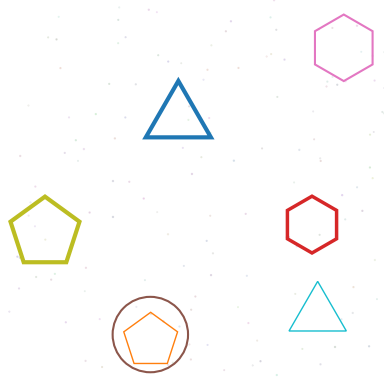[{"shape": "triangle", "thickness": 3, "radius": 0.49, "center": [0.463, 0.692]}, {"shape": "pentagon", "thickness": 1, "radius": 0.37, "center": [0.391, 0.115]}, {"shape": "hexagon", "thickness": 2.5, "radius": 0.37, "center": [0.81, 0.417]}, {"shape": "circle", "thickness": 1.5, "radius": 0.49, "center": [0.39, 0.131]}, {"shape": "hexagon", "thickness": 1.5, "radius": 0.43, "center": [0.893, 0.876]}, {"shape": "pentagon", "thickness": 3, "radius": 0.47, "center": [0.117, 0.395]}, {"shape": "triangle", "thickness": 1, "radius": 0.43, "center": [0.825, 0.183]}]